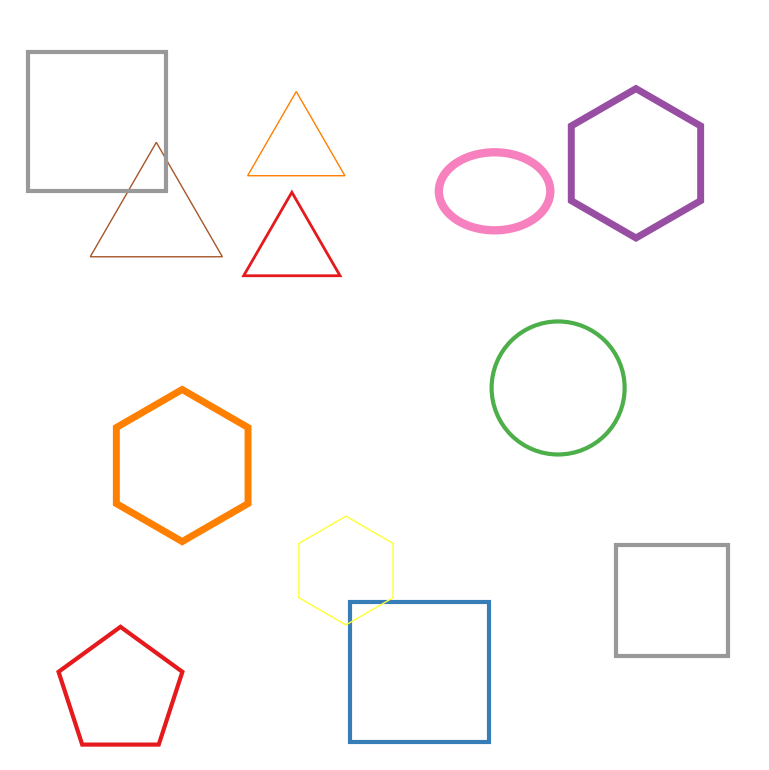[{"shape": "triangle", "thickness": 1, "radius": 0.36, "center": [0.379, 0.678]}, {"shape": "pentagon", "thickness": 1.5, "radius": 0.42, "center": [0.156, 0.101]}, {"shape": "square", "thickness": 1.5, "radius": 0.45, "center": [0.545, 0.128]}, {"shape": "circle", "thickness": 1.5, "radius": 0.43, "center": [0.725, 0.496]}, {"shape": "hexagon", "thickness": 2.5, "radius": 0.49, "center": [0.826, 0.788]}, {"shape": "hexagon", "thickness": 2.5, "radius": 0.49, "center": [0.237, 0.395]}, {"shape": "triangle", "thickness": 0.5, "radius": 0.36, "center": [0.385, 0.808]}, {"shape": "hexagon", "thickness": 0.5, "radius": 0.35, "center": [0.449, 0.259]}, {"shape": "triangle", "thickness": 0.5, "radius": 0.5, "center": [0.203, 0.716]}, {"shape": "oval", "thickness": 3, "radius": 0.36, "center": [0.642, 0.752]}, {"shape": "square", "thickness": 1.5, "radius": 0.45, "center": [0.126, 0.842]}, {"shape": "square", "thickness": 1.5, "radius": 0.36, "center": [0.873, 0.22]}]